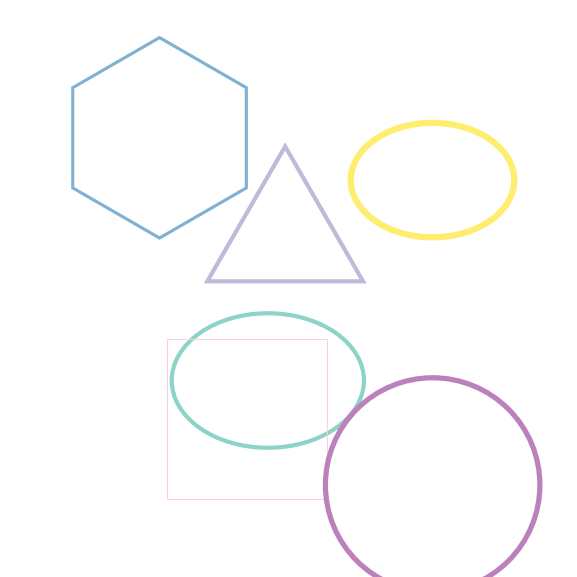[{"shape": "oval", "thickness": 2, "radius": 0.83, "center": [0.464, 0.34]}, {"shape": "triangle", "thickness": 2, "radius": 0.78, "center": [0.494, 0.59]}, {"shape": "hexagon", "thickness": 1.5, "radius": 0.87, "center": [0.276, 0.761]}, {"shape": "square", "thickness": 0.5, "radius": 0.69, "center": [0.427, 0.273]}, {"shape": "circle", "thickness": 2.5, "radius": 0.93, "center": [0.749, 0.159]}, {"shape": "oval", "thickness": 3, "radius": 0.71, "center": [0.749, 0.687]}]